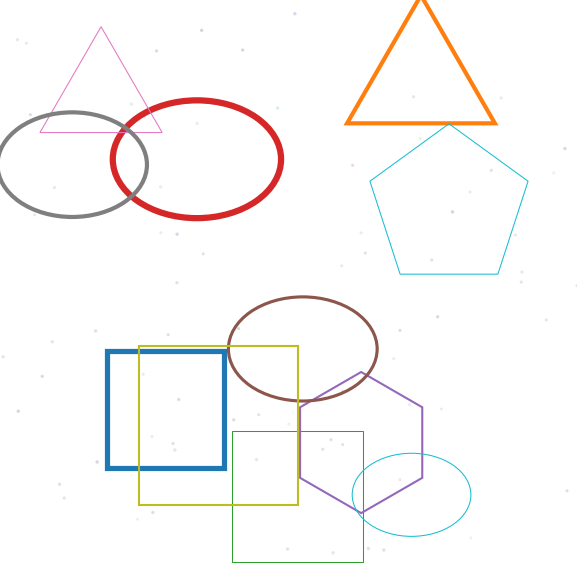[{"shape": "square", "thickness": 2.5, "radius": 0.51, "center": [0.286, 0.289]}, {"shape": "triangle", "thickness": 2, "radius": 0.74, "center": [0.729, 0.859]}, {"shape": "square", "thickness": 0.5, "radius": 0.57, "center": [0.515, 0.139]}, {"shape": "oval", "thickness": 3, "radius": 0.73, "center": [0.341, 0.723]}, {"shape": "hexagon", "thickness": 1, "radius": 0.61, "center": [0.625, 0.233]}, {"shape": "oval", "thickness": 1.5, "radius": 0.64, "center": [0.524, 0.395]}, {"shape": "triangle", "thickness": 0.5, "radius": 0.61, "center": [0.175, 0.831]}, {"shape": "oval", "thickness": 2, "radius": 0.65, "center": [0.125, 0.714]}, {"shape": "square", "thickness": 1, "radius": 0.69, "center": [0.378, 0.262]}, {"shape": "oval", "thickness": 0.5, "radius": 0.51, "center": [0.713, 0.142]}, {"shape": "pentagon", "thickness": 0.5, "radius": 0.72, "center": [0.777, 0.641]}]